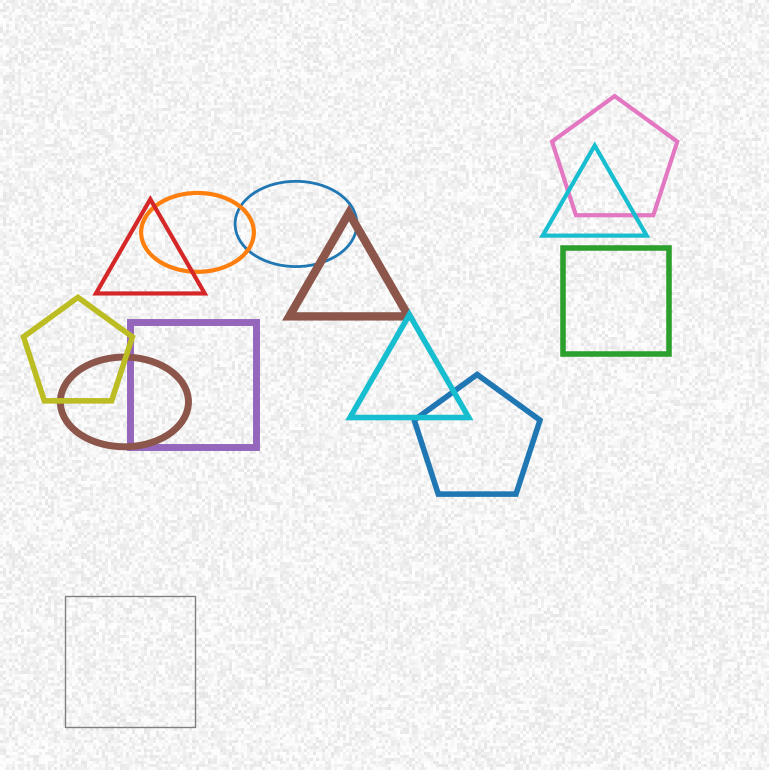[{"shape": "oval", "thickness": 1, "radius": 0.4, "center": [0.384, 0.709]}, {"shape": "pentagon", "thickness": 2, "radius": 0.43, "center": [0.62, 0.428]}, {"shape": "oval", "thickness": 1.5, "radius": 0.37, "center": [0.256, 0.698]}, {"shape": "square", "thickness": 2, "radius": 0.34, "center": [0.8, 0.609]}, {"shape": "triangle", "thickness": 1.5, "radius": 0.41, "center": [0.195, 0.66]}, {"shape": "square", "thickness": 2.5, "radius": 0.41, "center": [0.251, 0.501]}, {"shape": "oval", "thickness": 2.5, "radius": 0.42, "center": [0.162, 0.478]}, {"shape": "triangle", "thickness": 3, "radius": 0.45, "center": [0.453, 0.634]}, {"shape": "pentagon", "thickness": 1.5, "radius": 0.43, "center": [0.798, 0.79]}, {"shape": "square", "thickness": 0.5, "radius": 0.42, "center": [0.169, 0.141]}, {"shape": "pentagon", "thickness": 2, "radius": 0.37, "center": [0.101, 0.54]}, {"shape": "triangle", "thickness": 1.5, "radius": 0.39, "center": [0.772, 0.733]}, {"shape": "triangle", "thickness": 2, "radius": 0.45, "center": [0.532, 0.502]}]